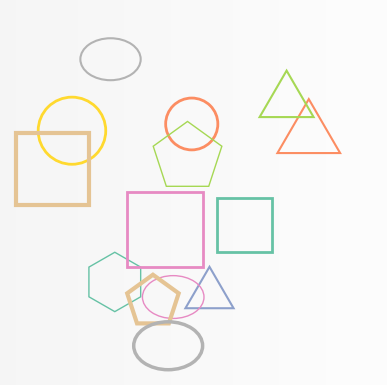[{"shape": "square", "thickness": 2, "radius": 0.35, "center": [0.631, 0.416]}, {"shape": "hexagon", "thickness": 1, "radius": 0.39, "center": [0.296, 0.268]}, {"shape": "triangle", "thickness": 1.5, "radius": 0.47, "center": [0.797, 0.649]}, {"shape": "circle", "thickness": 2, "radius": 0.34, "center": [0.495, 0.678]}, {"shape": "triangle", "thickness": 1.5, "radius": 0.36, "center": [0.541, 0.235]}, {"shape": "square", "thickness": 2, "radius": 0.49, "center": [0.425, 0.403]}, {"shape": "oval", "thickness": 1, "radius": 0.4, "center": [0.447, 0.228]}, {"shape": "triangle", "thickness": 1.5, "radius": 0.4, "center": [0.74, 0.736]}, {"shape": "pentagon", "thickness": 1, "radius": 0.47, "center": [0.484, 0.591]}, {"shape": "circle", "thickness": 2, "radius": 0.44, "center": [0.186, 0.66]}, {"shape": "square", "thickness": 3, "radius": 0.47, "center": [0.137, 0.561]}, {"shape": "pentagon", "thickness": 3, "radius": 0.35, "center": [0.395, 0.217]}, {"shape": "oval", "thickness": 2.5, "radius": 0.44, "center": [0.434, 0.102]}, {"shape": "oval", "thickness": 1.5, "radius": 0.39, "center": [0.285, 0.846]}]